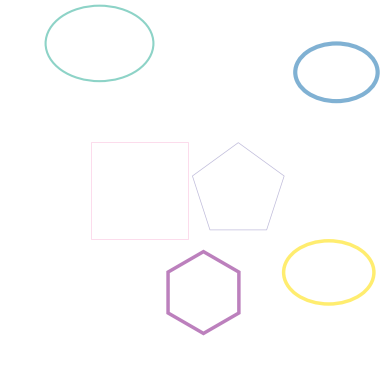[{"shape": "oval", "thickness": 1.5, "radius": 0.7, "center": [0.258, 0.887]}, {"shape": "pentagon", "thickness": 0.5, "radius": 0.63, "center": [0.619, 0.504]}, {"shape": "oval", "thickness": 3, "radius": 0.54, "center": [0.874, 0.812]}, {"shape": "square", "thickness": 0.5, "radius": 0.63, "center": [0.363, 0.505]}, {"shape": "hexagon", "thickness": 2.5, "radius": 0.53, "center": [0.528, 0.24]}, {"shape": "oval", "thickness": 2.5, "radius": 0.59, "center": [0.854, 0.292]}]